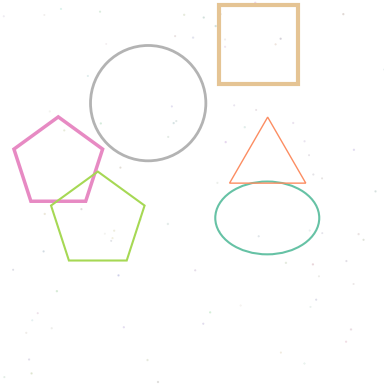[{"shape": "oval", "thickness": 1.5, "radius": 0.68, "center": [0.694, 0.434]}, {"shape": "triangle", "thickness": 1, "radius": 0.57, "center": [0.695, 0.581]}, {"shape": "pentagon", "thickness": 2.5, "radius": 0.61, "center": [0.151, 0.575]}, {"shape": "pentagon", "thickness": 1.5, "radius": 0.64, "center": [0.254, 0.427]}, {"shape": "square", "thickness": 3, "radius": 0.52, "center": [0.672, 0.885]}, {"shape": "circle", "thickness": 2, "radius": 0.75, "center": [0.385, 0.732]}]